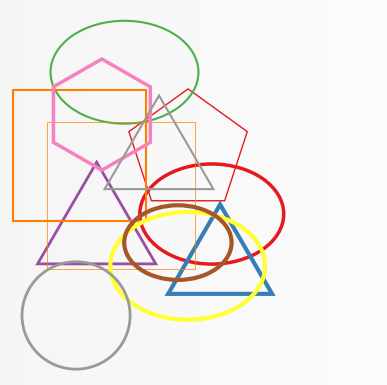[{"shape": "pentagon", "thickness": 1, "radius": 0.8, "center": [0.485, 0.608]}, {"shape": "oval", "thickness": 2.5, "radius": 0.93, "center": [0.547, 0.444]}, {"shape": "triangle", "thickness": 3, "radius": 0.77, "center": [0.568, 0.314]}, {"shape": "oval", "thickness": 1.5, "radius": 0.95, "center": [0.321, 0.812]}, {"shape": "triangle", "thickness": 2, "radius": 0.88, "center": [0.25, 0.403]}, {"shape": "square", "thickness": 0.5, "radius": 0.95, "center": [0.312, 0.492]}, {"shape": "square", "thickness": 1.5, "radius": 0.86, "center": [0.204, 0.596]}, {"shape": "oval", "thickness": 3, "radius": 1.0, "center": [0.485, 0.309]}, {"shape": "oval", "thickness": 3, "radius": 0.69, "center": [0.459, 0.37]}, {"shape": "hexagon", "thickness": 2.5, "radius": 0.72, "center": [0.263, 0.702]}, {"shape": "triangle", "thickness": 1.5, "radius": 0.81, "center": [0.41, 0.59]}, {"shape": "circle", "thickness": 2, "radius": 0.7, "center": [0.196, 0.181]}]